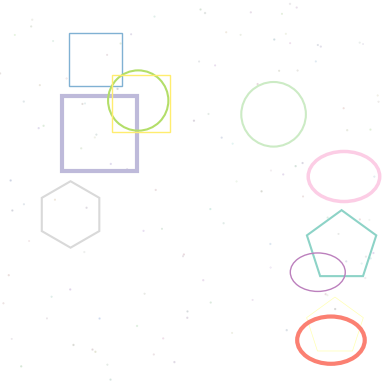[{"shape": "pentagon", "thickness": 1.5, "radius": 0.47, "center": [0.887, 0.359]}, {"shape": "pentagon", "thickness": 0.5, "radius": 0.39, "center": [0.87, 0.151]}, {"shape": "square", "thickness": 3, "radius": 0.49, "center": [0.259, 0.653]}, {"shape": "oval", "thickness": 3, "radius": 0.44, "center": [0.86, 0.116]}, {"shape": "square", "thickness": 1, "radius": 0.34, "center": [0.248, 0.846]}, {"shape": "circle", "thickness": 1.5, "radius": 0.39, "center": [0.359, 0.739]}, {"shape": "oval", "thickness": 2.5, "radius": 0.46, "center": [0.893, 0.542]}, {"shape": "hexagon", "thickness": 1.5, "radius": 0.43, "center": [0.183, 0.443]}, {"shape": "oval", "thickness": 1, "radius": 0.36, "center": [0.825, 0.293]}, {"shape": "circle", "thickness": 1.5, "radius": 0.42, "center": [0.711, 0.703]}, {"shape": "square", "thickness": 1, "radius": 0.37, "center": [0.366, 0.731]}]